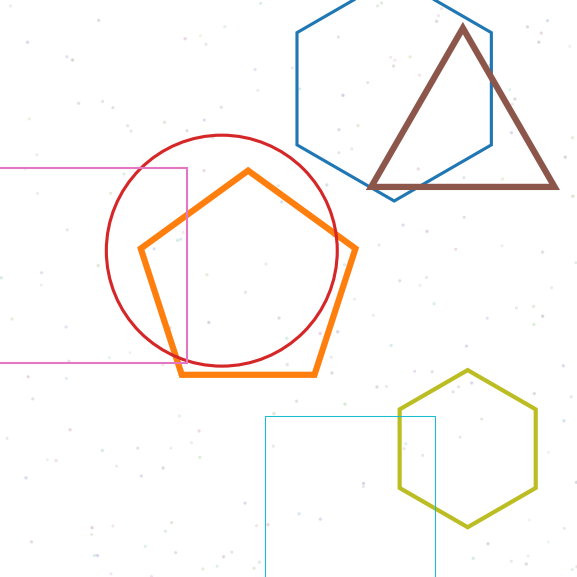[{"shape": "hexagon", "thickness": 1.5, "radius": 0.97, "center": [0.683, 0.845]}, {"shape": "pentagon", "thickness": 3, "radius": 0.98, "center": [0.43, 0.508]}, {"shape": "circle", "thickness": 1.5, "radius": 1.0, "center": [0.384, 0.565]}, {"shape": "triangle", "thickness": 3, "radius": 0.92, "center": [0.802, 0.767]}, {"shape": "square", "thickness": 1, "radius": 0.84, "center": [0.155, 0.54]}, {"shape": "hexagon", "thickness": 2, "radius": 0.68, "center": [0.81, 0.222]}, {"shape": "square", "thickness": 0.5, "radius": 0.74, "center": [0.607, 0.133]}]